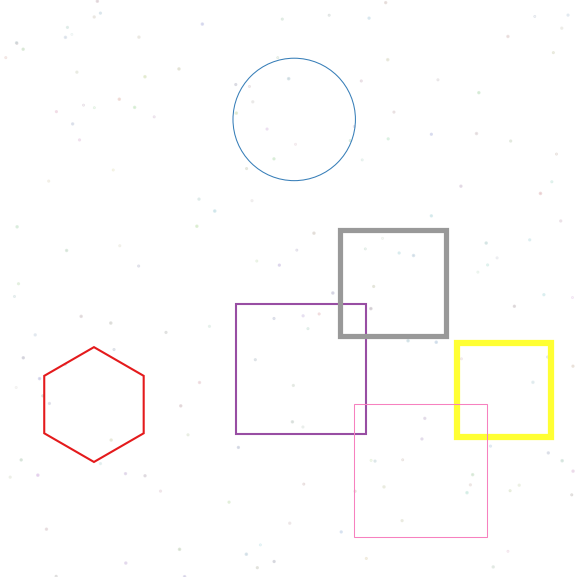[{"shape": "hexagon", "thickness": 1, "radius": 0.5, "center": [0.163, 0.299]}, {"shape": "circle", "thickness": 0.5, "radius": 0.53, "center": [0.509, 0.792]}, {"shape": "square", "thickness": 1, "radius": 0.56, "center": [0.522, 0.361]}, {"shape": "square", "thickness": 3, "radius": 0.41, "center": [0.873, 0.324]}, {"shape": "square", "thickness": 0.5, "radius": 0.57, "center": [0.729, 0.184]}, {"shape": "square", "thickness": 2.5, "radius": 0.46, "center": [0.681, 0.509]}]